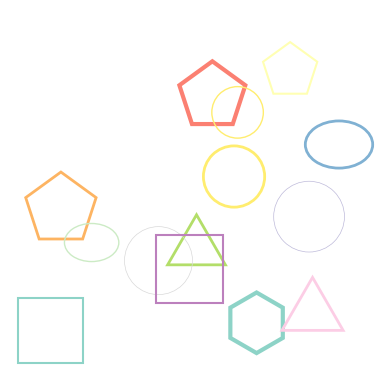[{"shape": "square", "thickness": 1.5, "radius": 0.42, "center": [0.132, 0.141]}, {"shape": "hexagon", "thickness": 3, "radius": 0.39, "center": [0.666, 0.162]}, {"shape": "pentagon", "thickness": 1.5, "radius": 0.37, "center": [0.754, 0.817]}, {"shape": "circle", "thickness": 0.5, "radius": 0.46, "center": [0.803, 0.437]}, {"shape": "pentagon", "thickness": 3, "radius": 0.45, "center": [0.552, 0.751]}, {"shape": "oval", "thickness": 2, "radius": 0.44, "center": [0.881, 0.625]}, {"shape": "pentagon", "thickness": 2, "radius": 0.48, "center": [0.158, 0.457]}, {"shape": "triangle", "thickness": 2, "radius": 0.43, "center": [0.51, 0.355]}, {"shape": "triangle", "thickness": 2, "radius": 0.46, "center": [0.812, 0.188]}, {"shape": "circle", "thickness": 0.5, "radius": 0.44, "center": [0.412, 0.323]}, {"shape": "square", "thickness": 1.5, "radius": 0.44, "center": [0.492, 0.301]}, {"shape": "oval", "thickness": 1, "radius": 0.35, "center": [0.238, 0.37]}, {"shape": "circle", "thickness": 2, "radius": 0.4, "center": [0.608, 0.541]}, {"shape": "circle", "thickness": 1, "radius": 0.33, "center": [0.617, 0.708]}]